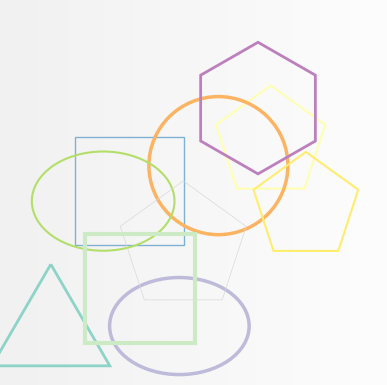[{"shape": "triangle", "thickness": 2, "radius": 0.88, "center": [0.131, 0.138]}, {"shape": "pentagon", "thickness": 1.5, "radius": 0.74, "center": [0.698, 0.63]}, {"shape": "oval", "thickness": 2.5, "radius": 0.9, "center": [0.463, 0.153]}, {"shape": "square", "thickness": 1, "radius": 0.7, "center": [0.334, 0.504]}, {"shape": "circle", "thickness": 2.5, "radius": 0.9, "center": [0.564, 0.57]}, {"shape": "oval", "thickness": 1.5, "radius": 0.92, "center": [0.266, 0.478]}, {"shape": "pentagon", "thickness": 0.5, "radius": 0.85, "center": [0.473, 0.359]}, {"shape": "hexagon", "thickness": 2, "radius": 0.85, "center": [0.666, 0.719]}, {"shape": "square", "thickness": 3, "radius": 0.71, "center": [0.362, 0.25]}, {"shape": "pentagon", "thickness": 1.5, "radius": 0.71, "center": [0.789, 0.463]}]